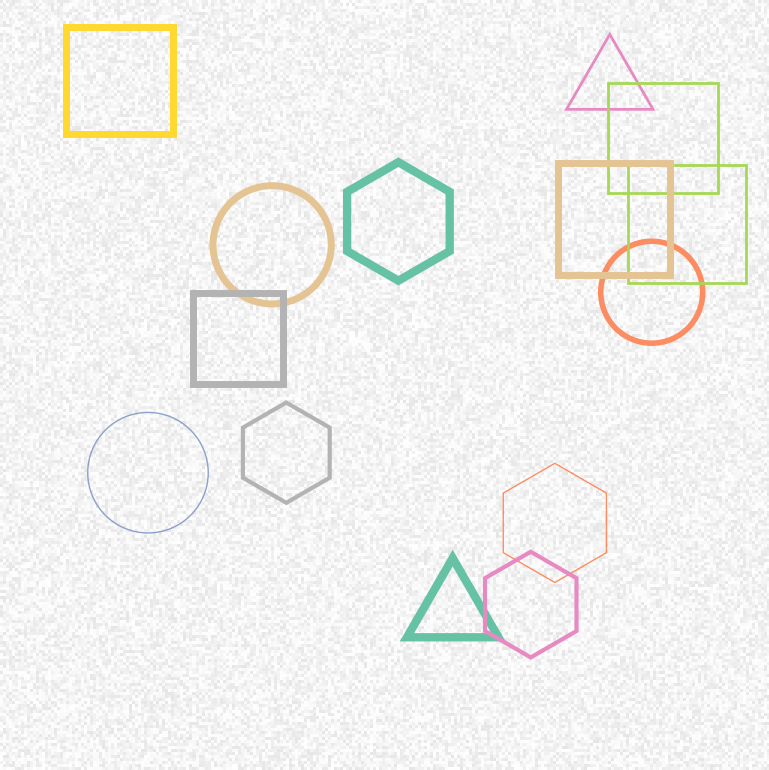[{"shape": "triangle", "thickness": 3, "radius": 0.34, "center": [0.588, 0.207]}, {"shape": "hexagon", "thickness": 3, "radius": 0.38, "center": [0.517, 0.712]}, {"shape": "hexagon", "thickness": 0.5, "radius": 0.39, "center": [0.721, 0.321]}, {"shape": "circle", "thickness": 2, "radius": 0.33, "center": [0.846, 0.62]}, {"shape": "circle", "thickness": 0.5, "radius": 0.39, "center": [0.192, 0.386]}, {"shape": "hexagon", "thickness": 1.5, "radius": 0.34, "center": [0.689, 0.215]}, {"shape": "triangle", "thickness": 1, "radius": 0.32, "center": [0.792, 0.89]}, {"shape": "square", "thickness": 1, "radius": 0.36, "center": [0.861, 0.821]}, {"shape": "square", "thickness": 1, "radius": 0.38, "center": [0.893, 0.709]}, {"shape": "square", "thickness": 2.5, "radius": 0.35, "center": [0.155, 0.895]}, {"shape": "circle", "thickness": 2.5, "radius": 0.38, "center": [0.353, 0.682]}, {"shape": "square", "thickness": 2.5, "radius": 0.36, "center": [0.797, 0.716]}, {"shape": "square", "thickness": 2.5, "radius": 0.29, "center": [0.309, 0.56]}, {"shape": "hexagon", "thickness": 1.5, "radius": 0.33, "center": [0.372, 0.412]}]